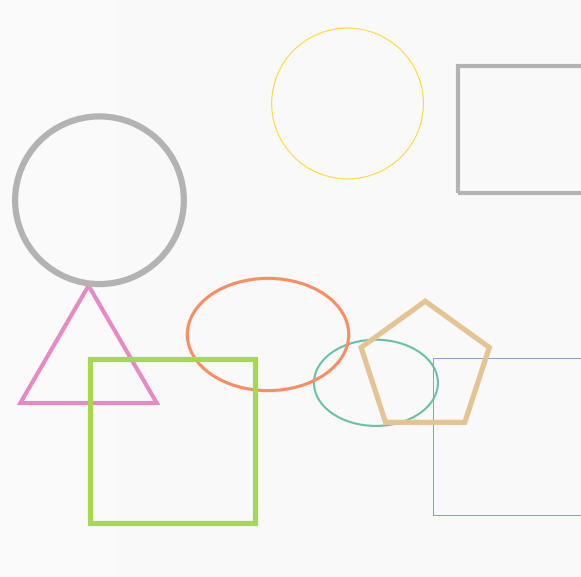[{"shape": "oval", "thickness": 1, "radius": 0.53, "center": [0.647, 0.336]}, {"shape": "oval", "thickness": 1.5, "radius": 0.69, "center": [0.461, 0.42]}, {"shape": "square", "thickness": 0.5, "radius": 0.68, "center": [0.881, 0.243]}, {"shape": "triangle", "thickness": 2, "radius": 0.68, "center": [0.152, 0.369]}, {"shape": "square", "thickness": 2.5, "radius": 0.71, "center": [0.297, 0.236]}, {"shape": "circle", "thickness": 0.5, "radius": 0.65, "center": [0.598, 0.82]}, {"shape": "pentagon", "thickness": 2.5, "radius": 0.58, "center": [0.732, 0.362]}, {"shape": "circle", "thickness": 3, "radius": 0.73, "center": [0.171, 0.652]}, {"shape": "square", "thickness": 2, "radius": 0.55, "center": [0.898, 0.774]}]